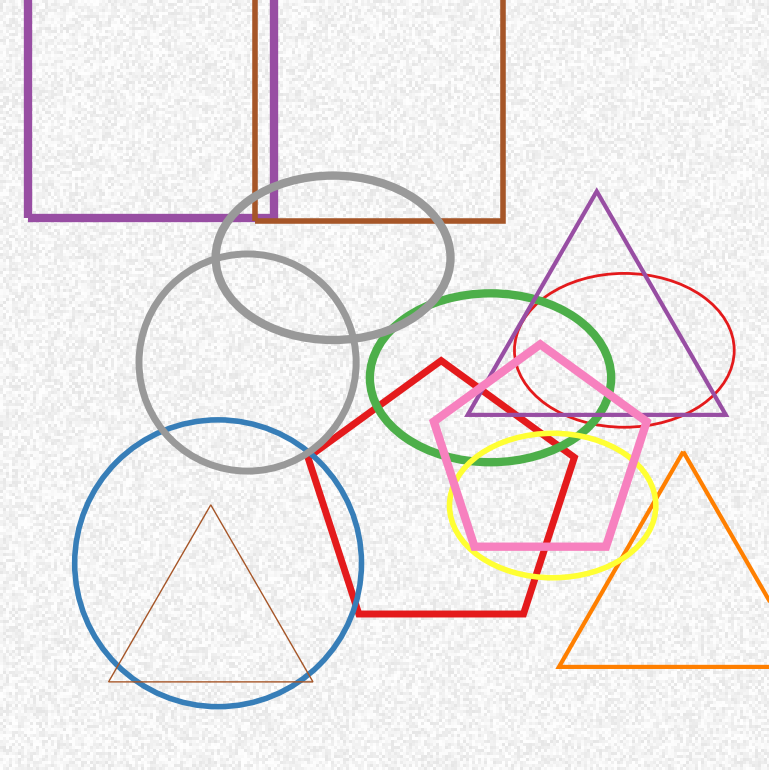[{"shape": "pentagon", "thickness": 2.5, "radius": 0.91, "center": [0.573, 0.35]}, {"shape": "oval", "thickness": 1, "radius": 0.71, "center": [0.811, 0.545]}, {"shape": "circle", "thickness": 2, "radius": 0.93, "center": [0.283, 0.268]}, {"shape": "oval", "thickness": 3, "radius": 0.78, "center": [0.637, 0.509]}, {"shape": "square", "thickness": 3, "radius": 0.8, "center": [0.195, 0.876]}, {"shape": "triangle", "thickness": 1.5, "radius": 0.97, "center": [0.775, 0.558]}, {"shape": "triangle", "thickness": 1.5, "radius": 0.93, "center": [0.887, 0.227]}, {"shape": "oval", "thickness": 2, "radius": 0.67, "center": [0.718, 0.343]}, {"shape": "triangle", "thickness": 0.5, "radius": 0.77, "center": [0.274, 0.191]}, {"shape": "square", "thickness": 2, "radius": 0.8, "center": [0.492, 0.874]}, {"shape": "pentagon", "thickness": 3, "radius": 0.73, "center": [0.702, 0.408]}, {"shape": "circle", "thickness": 2.5, "radius": 0.71, "center": [0.322, 0.529]}, {"shape": "oval", "thickness": 3, "radius": 0.76, "center": [0.433, 0.665]}]